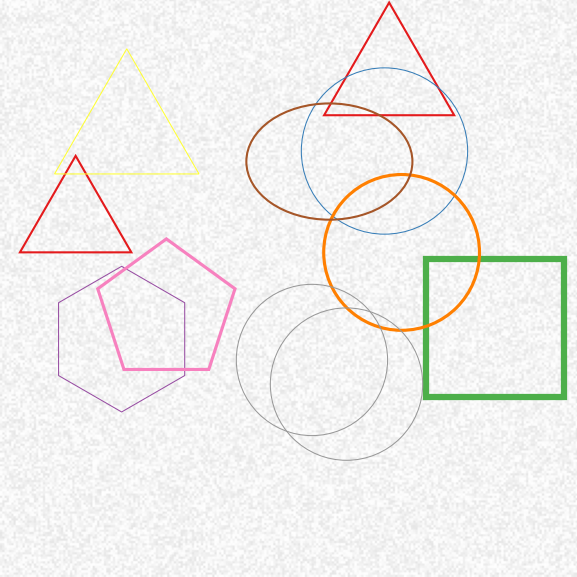[{"shape": "triangle", "thickness": 1, "radius": 0.65, "center": [0.674, 0.865]}, {"shape": "triangle", "thickness": 1, "radius": 0.56, "center": [0.131, 0.618]}, {"shape": "circle", "thickness": 0.5, "radius": 0.72, "center": [0.666, 0.738]}, {"shape": "square", "thickness": 3, "radius": 0.6, "center": [0.857, 0.431]}, {"shape": "hexagon", "thickness": 0.5, "radius": 0.63, "center": [0.211, 0.412]}, {"shape": "circle", "thickness": 1.5, "radius": 0.67, "center": [0.695, 0.562]}, {"shape": "triangle", "thickness": 0.5, "radius": 0.72, "center": [0.219, 0.77]}, {"shape": "oval", "thickness": 1, "radius": 0.72, "center": [0.57, 0.719]}, {"shape": "pentagon", "thickness": 1.5, "radius": 0.62, "center": [0.288, 0.46]}, {"shape": "circle", "thickness": 0.5, "radius": 0.65, "center": [0.54, 0.376]}, {"shape": "circle", "thickness": 0.5, "radius": 0.66, "center": [0.6, 0.334]}]